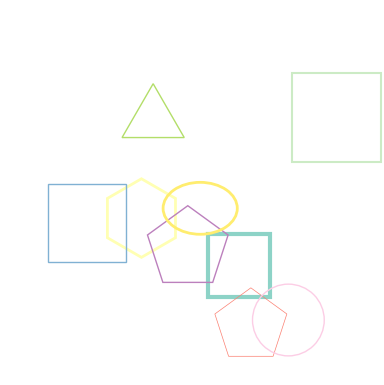[{"shape": "square", "thickness": 3, "radius": 0.4, "center": [0.621, 0.311]}, {"shape": "hexagon", "thickness": 2, "radius": 0.51, "center": [0.367, 0.434]}, {"shape": "pentagon", "thickness": 0.5, "radius": 0.49, "center": [0.652, 0.154]}, {"shape": "square", "thickness": 1, "radius": 0.5, "center": [0.226, 0.42]}, {"shape": "triangle", "thickness": 1, "radius": 0.47, "center": [0.398, 0.689]}, {"shape": "circle", "thickness": 1, "radius": 0.47, "center": [0.749, 0.169]}, {"shape": "pentagon", "thickness": 1, "radius": 0.55, "center": [0.488, 0.356]}, {"shape": "square", "thickness": 1.5, "radius": 0.57, "center": [0.874, 0.695]}, {"shape": "oval", "thickness": 2, "radius": 0.48, "center": [0.52, 0.459]}]